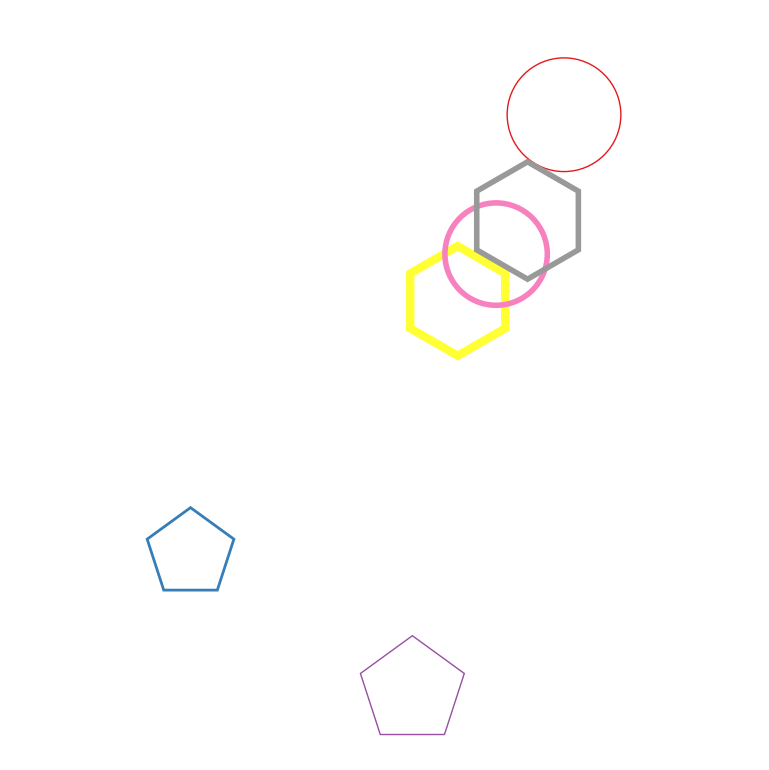[{"shape": "circle", "thickness": 0.5, "radius": 0.37, "center": [0.732, 0.851]}, {"shape": "pentagon", "thickness": 1, "radius": 0.3, "center": [0.247, 0.282]}, {"shape": "pentagon", "thickness": 0.5, "radius": 0.35, "center": [0.536, 0.103]}, {"shape": "hexagon", "thickness": 3, "radius": 0.36, "center": [0.594, 0.609]}, {"shape": "circle", "thickness": 2, "radius": 0.33, "center": [0.644, 0.67]}, {"shape": "hexagon", "thickness": 2, "radius": 0.38, "center": [0.685, 0.714]}]